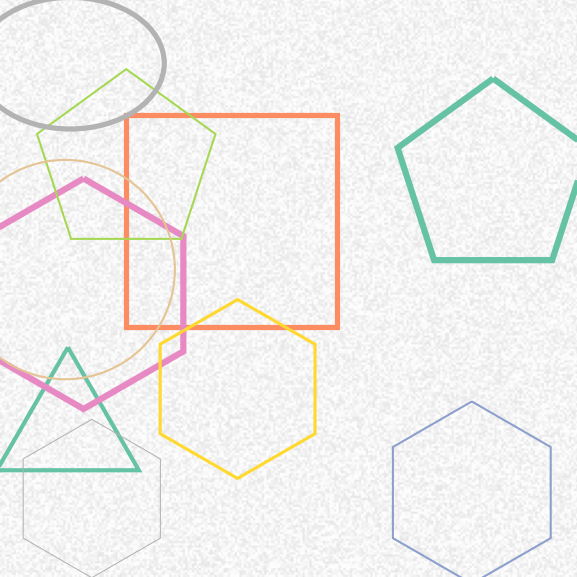[{"shape": "triangle", "thickness": 2, "radius": 0.71, "center": [0.118, 0.256]}, {"shape": "pentagon", "thickness": 3, "radius": 0.87, "center": [0.854, 0.689]}, {"shape": "square", "thickness": 2.5, "radius": 0.91, "center": [0.401, 0.616]}, {"shape": "hexagon", "thickness": 1, "radius": 0.79, "center": [0.817, 0.146]}, {"shape": "hexagon", "thickness": 3, "radius": 1.0, "center": [0.145, 0.49]}, {"shape": "pentagon", "thickness": 1, "radius": 0.81, "center": [0.219, 0.717]}, {"shape": "hexagon", "thickness": 1.5, "radius": 0.77, "center": [0.411, 0.326]}, {"shape": "circle", "thickness": 1, "radius": 0.95, "center": [0.113, 0.532]}, {"shape": "hexagon", "thickness": 0.5, "radius": 0.69, "center": [0.159, 0.136]}, {"shape": "oval", "thickness": 2.5, "radius": 0.81, "center": [0.122, 0.89]}]